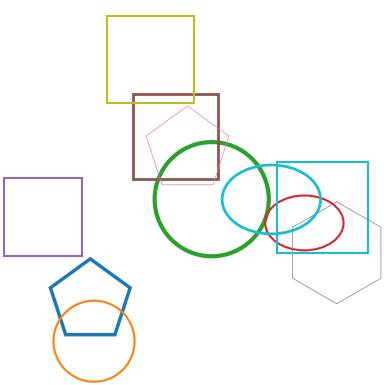[{"shape": "pentagon", "thickness": 2.5, "radius": 0.54, "center": [0.235, 0.219]}, {"shape": "circle", "thickness": 1.5, "radius": 0.53, "center": [0.244, 0.114]}, {"shape": "circle", "thickness": 3, "radius": 0.74, "center": [0.55, 0.483]}, {"shape": "oval", "thickness": 1.5, "radius": 0.51, "center": [0.791, 0.421]}, {"shape": "square", "thickness": 1.5, "radius": 0.51, "center": [0.111, 0.436]}, {"shape": "square", "thickness": 2, "radius": 0.55, "center": [0.456, 0.646]}, {"shape": "pentagon", "thickness": 0.5, "radius": 0.57, "center": [0.487, 0.612]}, {"shape": "hexagon", "thickness": 0.5, "radius": 0.66, "center": [0.875, 0.343]}, {"shape": "square", "thickness": 1.5, "radius": 0.57, "center": [0.39, 0.845]}, {"shape": "square", "thickness": 1.5, "radius": 0.59, "center": [0.837, 0.461]}, {"shape": "oval", "thickness": 2, "radius": 0.64, "center": [0.705, 0.482]}]